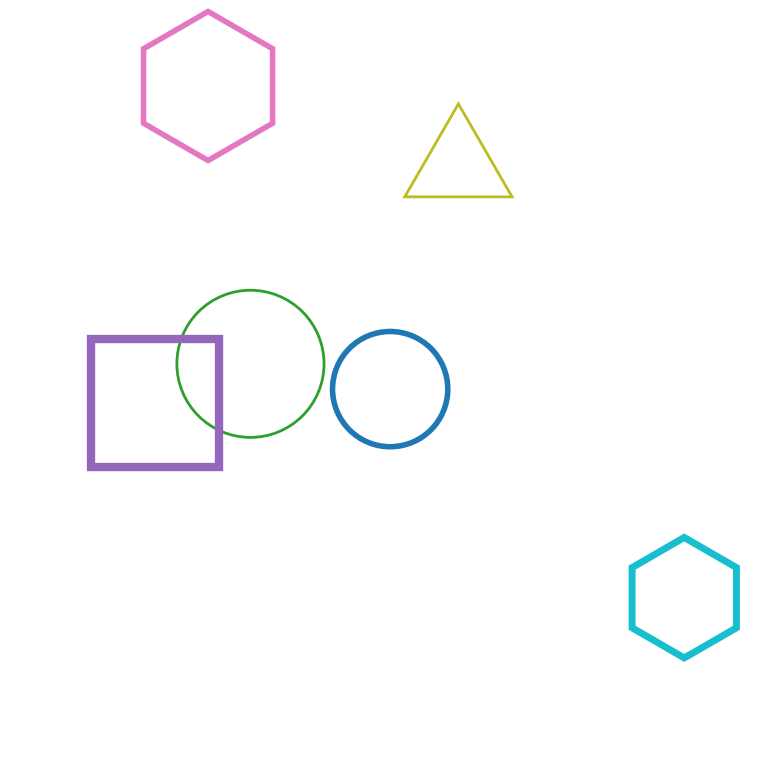[{"shape": "circle", "thickness": 2, "radius": 0.37, "center": [0.507, 0.495]}, {"shape": "circle", "thickness": 1, "radius": 0.48, "center": [0.325, 0.528]}, {"shape": "square", "thickness": 3, "radius": 0.42, "center": [0.201, 0.477]}, {"shape": "hexagon", "thickness": 2, "radius": 0.48, "center": [0.27, 0.888]}, {"shape": "triangle", "thickness": 1, "radius": 0.4, "center": [0.595, 0.785]}, {"shape": "hexagon", "thickness": 2.5, "radius": 0.39, "center": [0.889, 0.224]}]